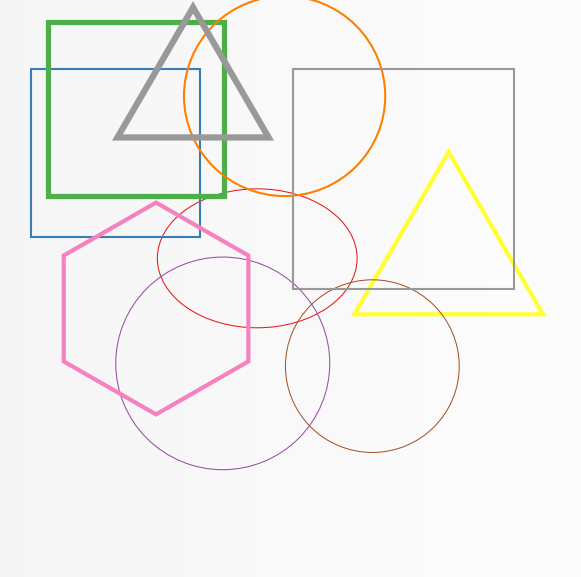[{"shape": "oval", "thickness": 0.5, "radius": 0.86, "center": [0.443, 0.552]}, {"shape": "square", "thickness": 1, "radius": 0.73, "center": [0.198, 0.733]}, {"shape": "square", "thickness": 2.5, "radius": 0.75, "center": [0.234, 0.81]}, {"shape": "circle", "thickness": 0.5, "radius": 0.92, "center": [0.383, 0.37]}, {"shape": "circle", "thickness": 1, "radius": 0.87, "center": [0.49, 0.833]}, {"shape": "triangle", "thickness": 2, "radius": 0.94, "center": [0.772, 0.549]}, {"shape": "circle", "thickness": 0.5, "radius": 0.75, "center": [0.641, 0.365]}, {"shape": "hexagon", "thickness": 2, "radius": 0.92, "center": [0.268, 0.465]}, {"shape": "square", "thickness": 1, "radius": 0.95, "center": [0.695, 0.69]}, {"shape": "triangle", "thickness": 3, "radius": 0.75, "center": [0.332, 0.836]}]